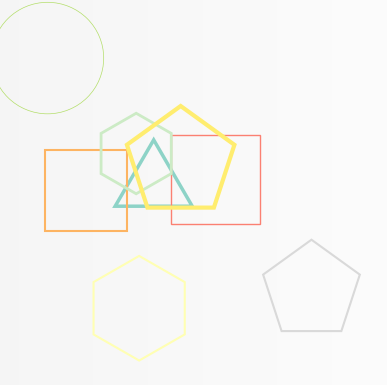[{"shape": "triangle", "thickness": 2.5, "radius": 0.57, "center": [0.397, 0.522]}, {"shape": "hexagon", "thickness": 1.5, "radius": 0.68, "center": [0.359, 0.199]}, {"shape": "square", "thickness": 1, "radius": 0.58, "center": [0.556, 0.534]}, {"shape": "square", "thickness": 1.5, "radius": 0.53, "center": [0.222, 0.504]}, {"shape": "circle", "thickness": 0.5, "radius": 0.72, "center": [0.123, 0.849]}, {"shape": "pentagon", "thickness": 1.5, "radius": 0.66, "center": [0.804, 0.246]}, {"shape": "hexagon", "thickness": 2, "radius": 0.52, "center": [0.351, 0.601]}, {"shape": "pentagon", "thickness": 3, "radius": 0.73, "center": [0.466, 0.579]}]